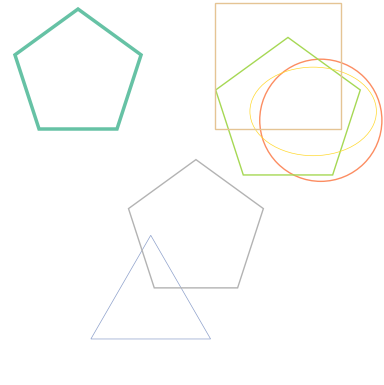[{"shape": "pentagon", "thickness": 2.5, "radius": 0.86, "center": [0.203, 0.804]}, {"shape": "circle", "thickness": 1, "radius": 0.79, "center": [0.833, 0.688]}, {"shape": "triangle", "thickness": 0.5, "radius": 0.9, "center": [0.392, 0.209]}, {"shape": "pentagon", "thickness": 1, "radius": 0.99, "center": [0.748, 0.705]}, {"shape": "oval", "thickness": 0.5, "radius": 0.82, "center": [0.813, 0.711]}, {"shape": "square", "thickness": 1, "radius": 0.82, "center": [0.721, 0.829]}, {"shape": "pentagon", "thickness": 1, "radius": 0.92, "center": [0.509, 0.401]}]